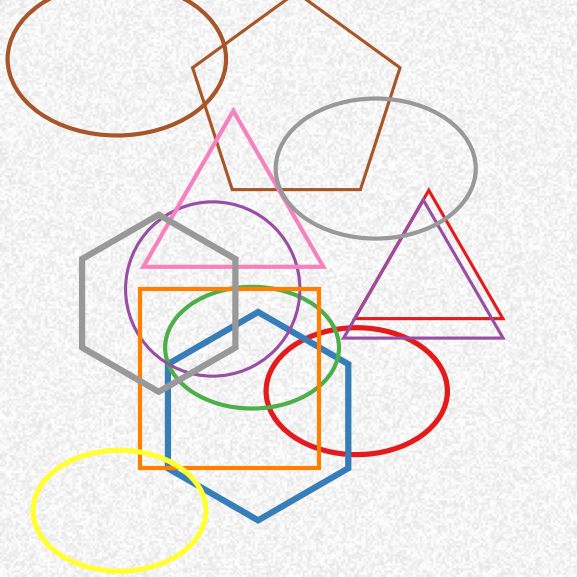[{"shape": "triangle", "thickness": 1.5, "radius": 0.74, "center": [0.742, 0.521]}, {"shape": "oval", "thickness": 2.5, "radius": 0.79, "center": [0.618, 0.322]}, {"shape": "hexagon", "thickness": 3, "radius": 0.9, "center": [0.447, 0.278]}, {"shape": "oval", "thickness": 2, "radius": 0.75, "center": [0.436, 0.397]}, {"shape": "circle", "thickness": 1.5, "radius": 0.75, "center": [0.368, 0.499]}, {"shape": "triangle", "thickness": 1.5, "radius": 0.8, "center": [0.733, 0.493]}, {"shape": "square", "thickness": 2, "radius": 0.77, "center": [0.397, 0.344]}, {"shape": "oval", "thickness": 2.5, "radius": 0.75, "center": [0.207, 0.115]}, {"shape": "pentagon", "thickness": 1.5, "radius": 0.94, "center": [0.513, 0.823]}, {"shape": "oval", "thickness": 2, "radius": 0.95, "center": [0.202, 0.897]}, {"shape": "triangle", "thickness": 2, "radius": 0.9, "center": [0.404, 0.627]}, {"shape": "oval", "thickness": 2, "radius": 0.87, "center": [0.651, 0.707]}, {"shape": "hexagon", "thickness": 3, "radius": 0.77, "center": [0.275, 0.474]}]